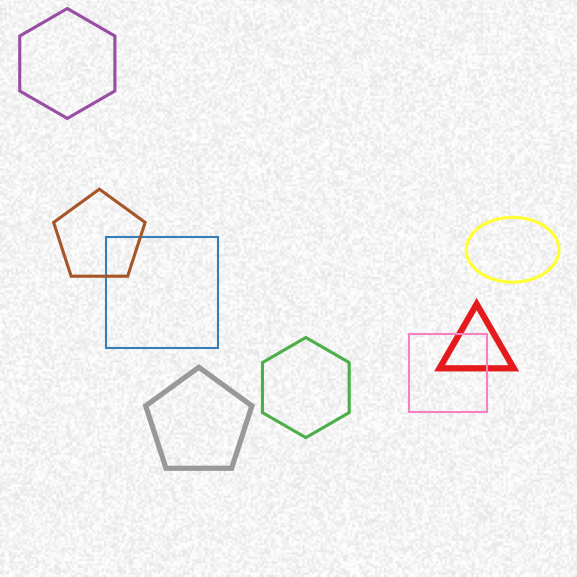[{"shape": "triangle", "thickness": 3, "radius": 0.37, "center": [0.825, 0.398]}, {"shape": "square", "thickness": 1, "radius": 0.48, "center": [0.281, 0.493]}, {"shape": "hexagon", "thickness": 1.5, "radius": 0.43, "center": [0.53, 0.328]}, {"shape": "hexagon", "thickness": 1.5, "radius": 0.48, "center": [0.117, 0.889]}, {"shape": "oval", "thickness": 1.5, "radius": 0.4, "center": [0.888, 0.567]}, {"shape": "pentagon", "thickness": 1.5, "radius": 0.42, "center": [0.172, 0.588]}, {"shape": "square", "thickness": 1, "radius": 0.34, "center": [0.775, 0.353]}, {"shape": "pentagon", "thickness": 2.5, "radius": 0.48, "center": [0.344, 0.267]}]